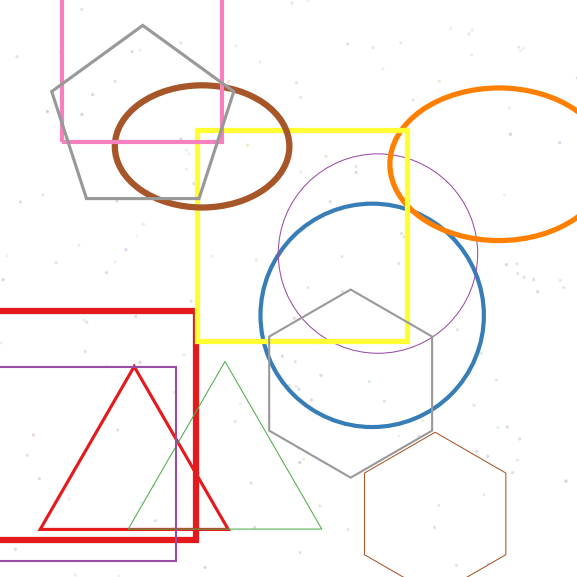[{"shape": "square", "thickness": 3, "radius": 0.99, "center": [0.141, 0.263]}, {"shape": "triangle", "thickness": 1.5, "radius": 0.94, "center": [0.232, 0.176]}, {"shape": "circle", "thickness": 2, "radius": 0.97, "center": [0.644, 0.453]}, {"shape": "triangle", "thickness": 0.5, "radius": 0.97, "center": [0.39, 0.18]}, {"shape": "square", "thickness": 1, "radius": 0.84, "center": [0.137, 0.196]}, {"shape": "circle", "thickness": 0.5, "radius": 0.86, "center": [0.654, 0.56]}, {"shape": "oval", "thickness": 2.5, "radius": 0.94, "center": [0.864, 0.715]}, {"shape": "square", "thickness": 2.5, "radius": 0.91, "center": [0.523, 0.591]}, {"shape": "hexagon", "thickness": 0.5, "radius": 0.71, "center": [0.754, 0.109]}, {"shape": "oval", "thickness": 3, "radius": 0.76, "center": [0.35, 0.746]}, {"shape": "square", "thickness": 2, "radius": 0.69, "center": [0.246, 0.891]}, {"shape": "pentagon", "thickness": 1.5, "radius": 0.83, "center": [0.247, 0.789]}, {"shape": "hexagon", "thickness": 1, "radius": 0.81, "center": [0.607, 0.335]}]